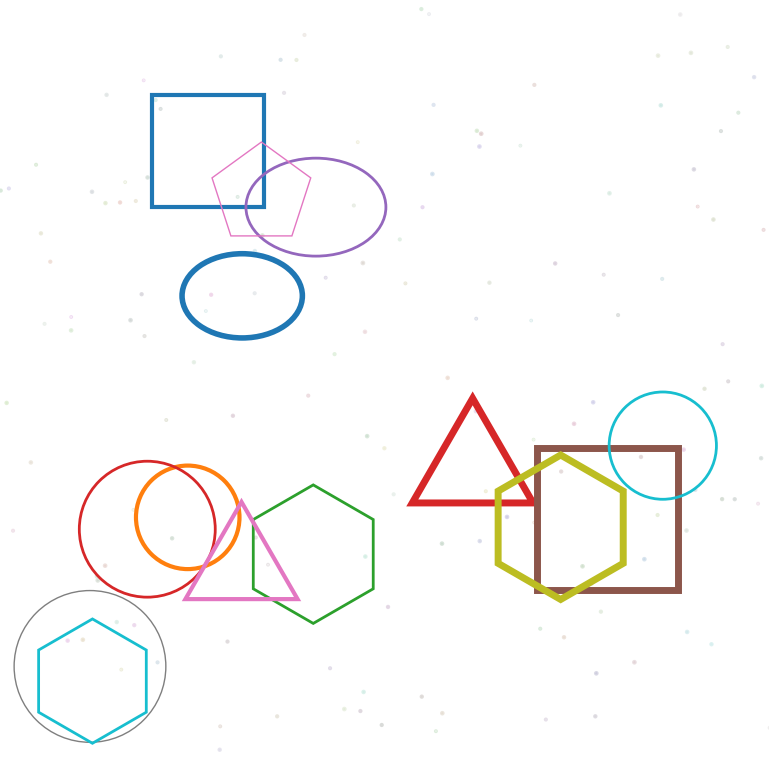[{"shape": "square", "thickness": 1.5, "radius": 0.36, "center": [0.271, 0.804]}, {"shape": "oval", "thickness": 2, "radius": 0.39, "center": [0.315, 0.616]}, {"shape": "circle", "thickness": 1.5, "radius": 0.34, "center": [0.244, 0.328]}, {"shape": "hexagon", "thickness": 1, "radius": 0.45, "center": [0.407, 0.28]}, {"shape": "triangle", "thickness": 2.5, "radius": 0.45, "center": [0.614, 0.392]}, {"shape": "circle", "thickness": 1, "radius": 0.44, "center": [0.191, 0.313]}, {"shape": "oval", "thickness": 1, "radius": 0.45, "center": [0.41, 0.731]}, {"shape": "square", "thickness": 2.5, "radius": 0.46, "center": [0.789, 0.326]}, {"shape": "pentagon", "thickness": 0.5, "radius": 0.34, "center": [0.339, 0.748]}, {"shape": "triangle", "thickness": 1.5, "radius": 0.42, "center": [0.314, 0.264]}, {"shape": "circle", "thickness": 0.5, "radius": 0.49, "center": [0.117, 0.135]}, {"shape": "hexagon", "thickness": 2.5, "radius": 0.47, "center": [0.728, 0.315]}, {"shape": "circle", "thickness": 1, "radius": 0.35, "center": [0.861, 0.421]}, {"shape": "hexagon", "thickness": 1, "radius": 0.4, "center": [0.12, 0.115]}]